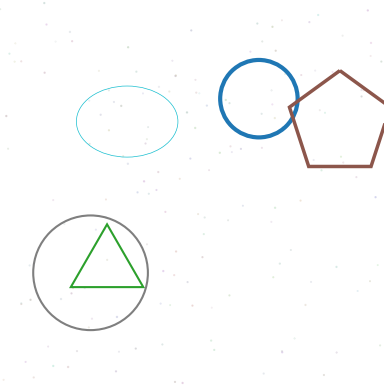[{"shape": "circle", "thickness": 3, "radius": 0.5, "center": [0.672, 0.744]}, {"shape": "triangle", "thickness": 1.5, "radius": 0.54, "center": [0.278, 0.309]}, {"shape": "pentagon", "thickness": 2.5, "radius": 0.69, "center": [0.883, 0.679]}, {"shape": "circle", "thickness": 1.5, "radius": 0.74, "center": [0.235, 0.291]}, {"shape": "oval", "thickness": 0.5, "radius": 0.66, "center": [0.33, 0.684]}]